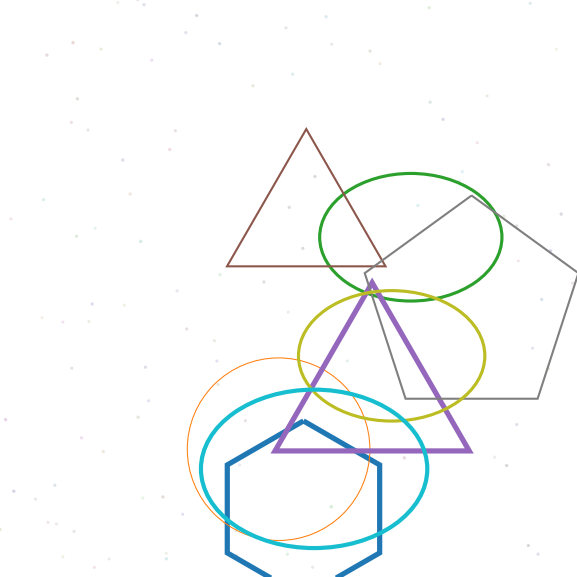[{"shape": "hexagon", "thickness": 2.5, "radius": 0.76, "center": [0.525, 0.118]}, {"shape": "circle", "thickness": 0.5, "radius": 0.79, "center": [0.482, 0.221]}, {"shape": "oval", "thickness": 1.5, "radius": 0.79, "center": [0.711, 0.588]}, {"shape": "triangle", "thickness": 2.5, "radius": 0.97, "center": [0.644, 0.315]}, {"shape": "triangle", "thickness": 1, "radius": 0.79, "center": [0.53, 0.617]}, {"shape": "pentagon", "thickness": 1, "radius": 0.97, "center": [0.817, 0.466]}, {"shape": "oval", "thickness": 1.5, "radius": 0.81, "center": [0.678, 0.383]}, {"shape": "oval", "thickness": 2, "radius": 0.98, "center": [0.544, 0.187]}]